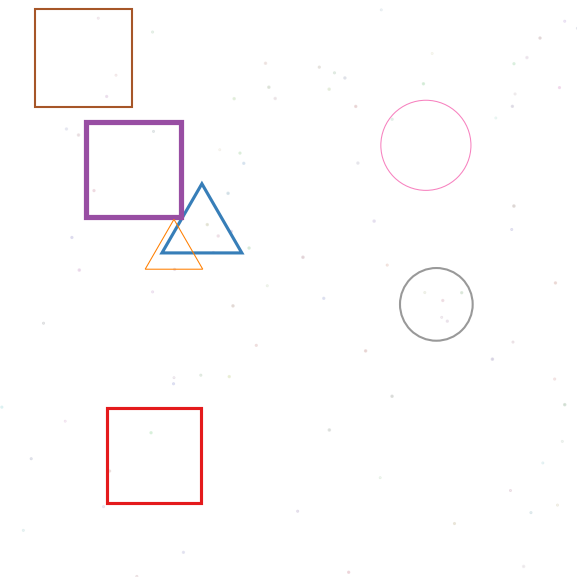[{"shape": "square", "thickness": 1.5, "radius": 0.41, "center": [0.267, 0.21]}, {"shape": "triangle", "thickness": 1.5, "radius": 0.4, "center": [0.35, 0.601]}, {"shape": "square", "thickness": 2.5, "radius": 0.41, "center": [0.231, 0.706]}, {"shape": "triangle", "thickness": 0.5, "radius": 0.29, "center": [0.301, 0.562]}, {"shape": "square", "thickness": 1, "radius": 0.42, "center": [0.145, 0.899]}, {"shape": "circle", "thickness": 0.5, "radius": 0.39, "center": [0.737, 0.748]}, {"shape": "circle", "thickness": 1, "radius": 0.31, "center": [0.756, 0.472]}]